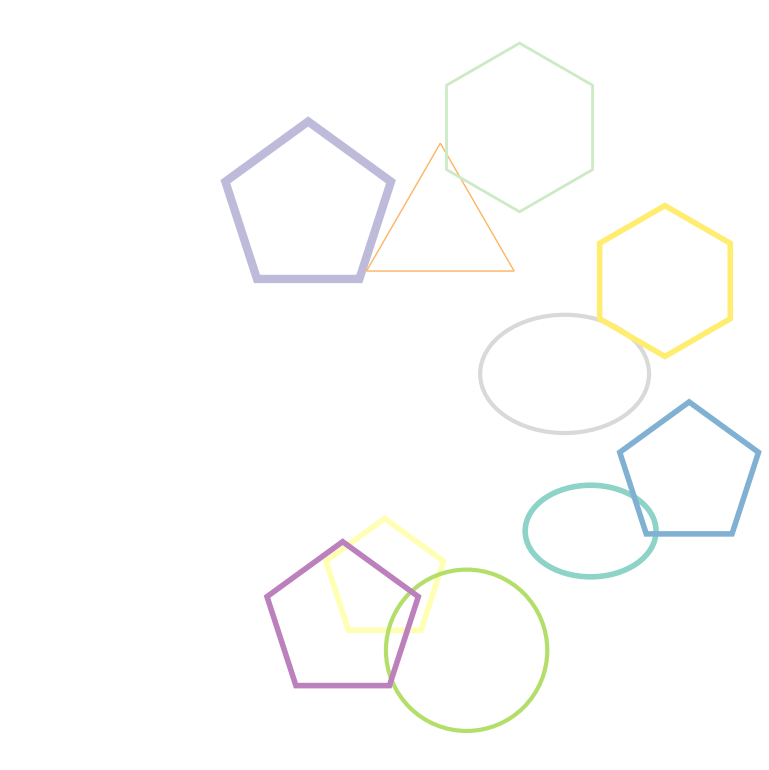[{"shape": "oval", "thickness": 2, "radius": 0.42, "center": [0.767, 0.31]}, {"shape": "pentagon", "thickness": 2, "radius": 0.4, "center": [0.5, 0.246]}, {"shape": "pentagon", "thickness": 3, "radius": 0.57, "center": [0.4, 0.729]}, {"shape": "pentagon", "thickness": 2, "radius": 0.47, "center": [0.895, 0.383]}, {"shape": "triangle", "thickness": 0.5, "radius": 0.55, "center": [0.572, 0.703]}, {"shape": "circle", "thickness": 1.5, "radius": 0.52, "center": [0.606, 0.155]}, {"shape": "oval", "thickness": 1.5, "radius": 0.55, "center": [0.733, 0.514]}, {"shape": "pentagon", "thickness": 2, "radius": 0.52, "center": [0.445, 0.193]}, {"shape": "hexagon", "thickness": 1, "radius": 0.55, "center": [0.675, 0.834]}, {"shape": "hexagon", "thickness": 2, "radius": 0.49, "center": [0.864, 0.635]}]